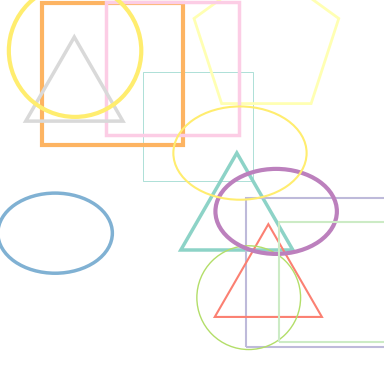[{"shape": "triangle", "thickness": 2.5, "radius": 0.84, "center": [0.615, 0.435]}, {"shape": "square", "thickness": 0.5, "radius": 0.71, "center": [0.515, 0.671]}, {"shape": "pentagon", "thickness": 2, "radius": 0.99, "center": [0.692, 0.891]}, {"shape": "square", "thickness": 1.5, "radius": 0.97, "center": [0.833, 0.292]}, {"shape": "triangle", "thickness": 1.5, "radius": 0.8, "center": [0.697, 0.257]}, {"shape": "oval", "thickness": 2.5, "radius": 0.74, "center": [0.143, 0.394]}, {"shape": "square", "thickness": 3, "radius": 0.92, "center": [0.293, 0.807]}, {"shape": "circle", "thickness": 1, "radius": 0.67, "center": [0.646, 0.227]}, {"shape": "square", "thickness": 2.5, "radius": 0.86, "center": [0.447, 0.822]}, {"shape": "triangle", "thickness": 2.5, "radius": 0.73, "center": [0.193, 0.758]}, {"shape": "oval", "thickness": 3, "radius": 0.79, "center": [0.717, 0.451]}, {"shape": "square", "thickness": 1.5, "radius": 0.77, "center": [0.88, 0.268]}, {"shape": "oval", "thickness": 1.5, "radius": 0.87, "center": [0.623, 0.602]}, {"shape": "circle", "thickness": 3, "radius": 0.86, "center": [0.195, 0.868]}]